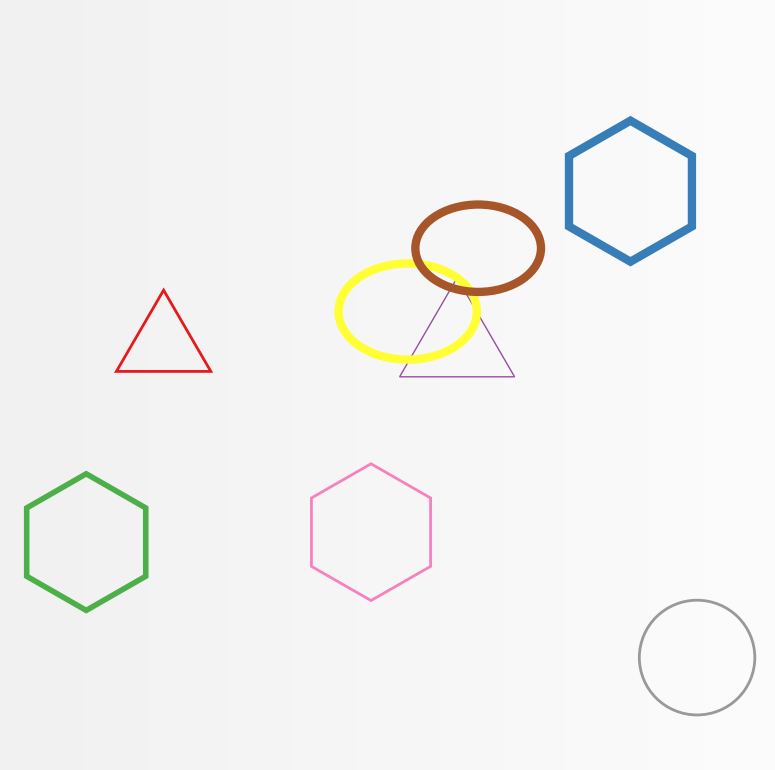[{"shape": "triangle", "thickness": 1, "radius": 0.35, "center": [0.211, 0.553]}, {"shape": "hexagon", "thickness": 3, "radius": 0.46, "center": [0.814, 0.752]}, {"shape": "hexagon", "thickness": 2, "radius": 0.44, "center": [0.111, 0.296]}, {"shape": "triangle", "thickness": 0.5, "radius": 0.43, "center": [0.59, 0.553]}, {"shape": "oval", "thickness": 3, "radius": 0.45, "center": [0.526, 0.595]}, {"shape": "oval", "thickness": 3, "radius": 0.41, "center": [0.617, 0.678]}, {"shape": "hexagon", "thickness": 1, "radius": 0.44, "center": [0.479, 0.309]}, {"shape": "circle", "thickness": 1, "radius": 0.37, "center": [0.899, 0.146]}]